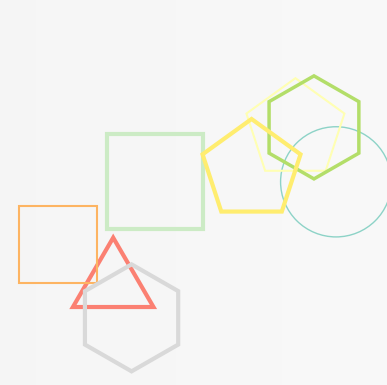[{"shape": "circle", "thickness": 1, "radius": 0.72, "center": [0.867, 0.528]}, {"shape": "pentagon", "thickness": 1.5, "radius": 0.66, "center": [0.762, 0.664]}, {"shape": "triangle", "thickness": 3, "radius": 0.6, "center": [0.292, 0.263]}, {"shape": "square", "thickness": 1.5, "radius": 0.5, "center": [0.15, 0.365]}, {"shape": "hexagon", "thickness": 2.5, "radius": 0.67, "center": [0.81, 0.669]}, {"shape": "hexagon", "thickness": 3, "radius": 0.69, "center": [0.34, 0.174]}, {"shape": "square", "thickness": 3, "radius": 0.62, "center": [0.4, 0.528]}, {"shape": "pentagon", "thickness": 3, "radius": 0.66, "center": [0.649, 0.558]}]